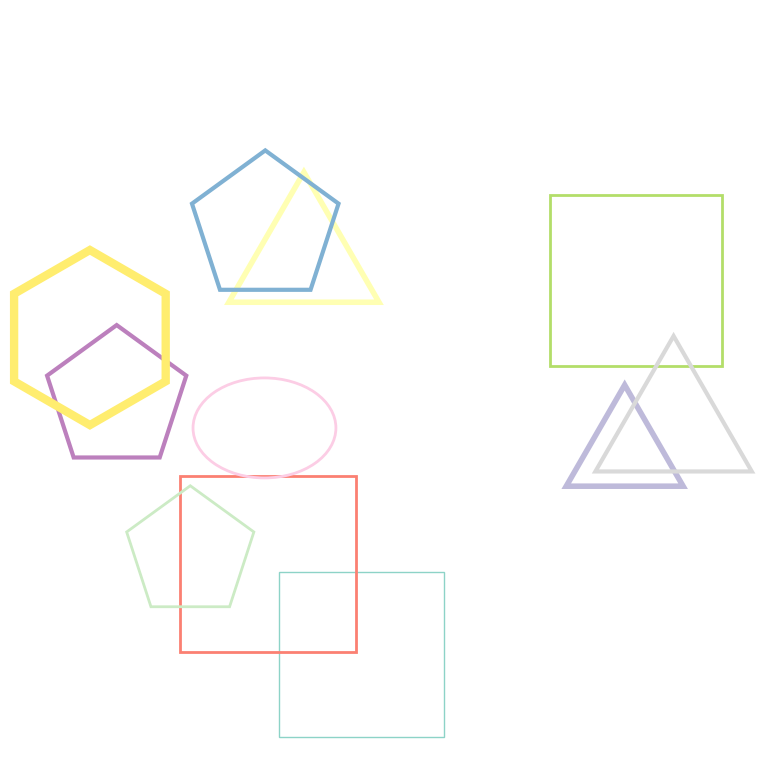[{"shape": "square", "thickness": 0.5, "radius": 0.54, "center": [0.47, 0.15]}, {"shape": "triangle", "thickness": 2, "radius": 0.56, "center": [0.395, 0.664]}, {"shape": "triangle", "thickness": 2, "radius": 0.44, "center": [0.811, 0.412]}, {"shape": "square", "thickness": 1, "radius": 0.57, "center": [0.349, 0.268]}, {"shape": "pentagon", "thickness": 1.5, "radius": 0.5, "center": [0.344, 0.705]}, {"shape": "square", "thickness": 1, "radius": 0.56, "center": [0.826, 0.635]}, {"shape": "oval", "thickness": 1, "radius": 0.46, "center": [0.343, 0.444]}, {"shape": "triangle", "thickness": 1.5, "radius": 0.59, "center": [0.875, 0.446]}, {"shape": "pentagon", "thickness": 1.5, "radius": 0.48, "center": [0.152, 0.483]}, {"shape": "pentagon", "thickness": 1, "radius": 0.43, "center": [0.247, 0.282]}, {"shape": "hexagon", "thickness": 3, "radius": 0.57, "center": [0.117, 0.562]}]